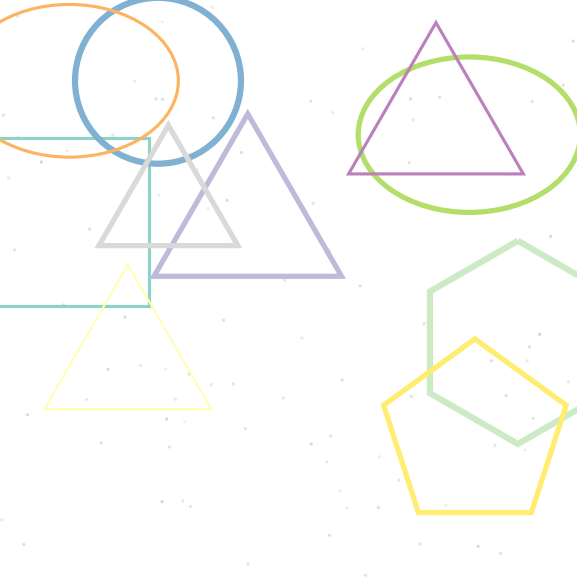[{"shape": "square", "thickness": 1.5, "radius": 0.73, "center": [0.113, 0.614]}, {"shape": "triangle", "thickness": 1, "radius": 0.83, "center": [0.221, 0.374]}, {"shape": "triangle", "thickness": 2.5, "radius": 0.94, "center": [0.429, 0.614]}, {"shape": "circle", "thickness": 3, "radius": 0.72, "center": [0.274, 0.859]}, {"shape": "oval", "thickness": 1.5, "radius": 0.94, "center": [0.12, 0.859]}, {"shape": "oval", "thickness": 2.5, "radius": 0.96, "center": [0.813, 0.766]}, {"shape": "triangle", "thickness": 2.5, "radius": 0.69, "center": [0.292, 0.643]}, {"shape": "triangle", "thickness": 1.5, "radius": 0.87, "center": [0.755, 0.785]}, {"shape": "hexagon", "thickness": 3, "radius": 0.88, "center": [0.897, 0.406]}, {"shape": "pentagon", "thickness": 2.5, "radius": 0.83, "center": [0.822, 0.246]}]